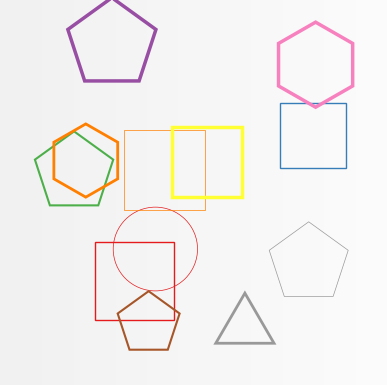[{"shape": "square", "thickness": 1, "radius": 0.5, "center": [0.347, 0.27]}, {"shape": "circle", "thickness": 0.5, "radius": 0.54, "center": [0.401, 0.353]}, {"shape": "square", "thickness": 1, "radius": 0.42, "center": [0.807, 0.647]}, {"shape": "pentagon", "thickness": 1.5, "radius": 0.53, "center": [0.191, 0.553]}, {"shape": "pentagon", "thickness": 2.5, "radius": 0.6, "center": [0.289, 0.886]}, {"shape": "hexagon", "thickness": 2, "radius": 0.48, "center": [0.221, 0.583]}, {"shape": "square", "thickness": 0.5, "radius": 0.52, "center": [0.425, 0.558]}, {"shape": "square", "thickness": 2.5, "radius": 0.45, "center": [0.533, 0.579]}, {"shape": "pentagon", "thickness": 1.5, "radius": 0.42, "center": [0.384, 0.16]}, {"shape": "hexagon", "thickness": 2.5, "radius": 0.55, "center": [0.814, 0.832]}, {"shape": "pentagon", "thickness": 0.5, "radius": 0.54, "center": [0.797, 0.317]}, {"shape": "triangle", "thickness": 2, "radius": 0.43, "center": [0.632, 0.152]}]